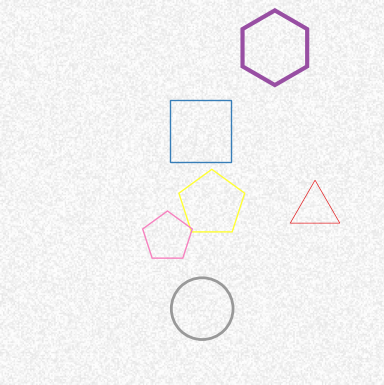[{"shape": "triangle", "thickness": 0.5, "radius": 0.37, "center": [0.818, 0.458]}, {"shape": "square", "thickness": 1, "radius": 0.4, "center": [0.521, 0.66]}, {"shape": "hexagon", "thickness": 3, "radius": 0.48, "center": [0.714, 0.876]}, {"shape": "pentagon", "thickness": 1, "radius": 0.45, "center": [0.55, 0.47]}, {"shape": "pentagon", "thickness": 1, "radius": 0.34, "center": [0.435, 0.384]}, {"shape": "circle", "thickness": 2, "radius": 0.4, "center": [0.525, 0.198]}]